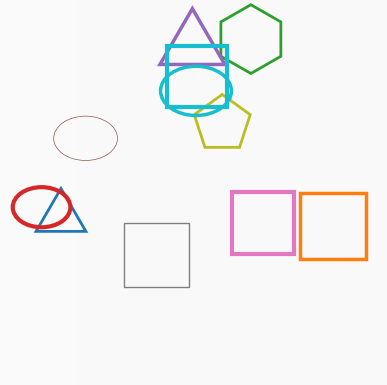[{"shape": "triangle", "thickness": 2, "radius": 0.37, "center": [0.157, 0.436]}, {"shape": "square", "thickness": 2.5, "radius": 0.43, "center": [0.859, 0.413]}, {"shape": "hexagon", "thickness": 2, "radius": 0.45, "center": [0.647, 0.898]}, {"shape": "oval", "thickness": 3, "radius": 0.37, "center": [0.107, 0.462]}, {"shape": "triangle", "thickness": 2.5, "radius": 0.48, "center": [0.496, 0.881]}, {"shape": "oval", "thickness": 0.5, "radius": 0.41, "center": [0.221, 0.641]}, {"shape": "square", "thickness": 3, "radius": 0.4, "center": [0.678, 0.421]}, {"shape": "square", "thickness": 1, "radius": 0.42, "center": [0.404, 0.338]}, {"shape": "pentagon", "thickness": 2, "radius": 0.38, "center": [0.574, 0.679]}, {"shape": "square", "thickness": 3, "radius": 0.39, "center": [0.508, 0.801]}, {"shape": "oval", "thickness": 2.5, "radius": 0.46, "center": [0.506, 0.764]}]